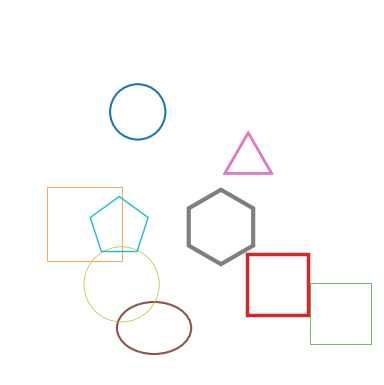[{"shape": "circle", "thickness": 1.5, "radius": 0.36, "center": [0.358, 0.709]}, {"shape": "square", "thickness": 0.5, "radius": 0.49, "center": [0.219, 0.418]}, {"shape": "square", "thickness": 0.5, "radius": 0.4, "center": [0.884, 0.185]}, {"shape": "square", "thickness": 2.5, "radius": 0.39, "center": [0.721, 0.261]}, {"shape": "oval", "thickness": 1.5, "radius": 0.48, "center": [0.4, 0.148]}, {"shape": "triangle", "thickness": 2, "radius": 0.35, "center": [0.645, 0.585]}, {"shape": "hexagon", "thickness": 3, "radius": 0.48, "center": [0.574, 0.411]}, {"shape": "circle", "thickness": 0.5, "radius": 0.49, "center": [0.316, 0.261]}, {"shape": "pentagon", "thickness": 1, "radius": 0.4, "center": [0.31, 0.411]}]